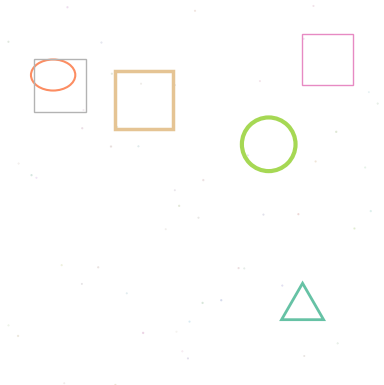[{"shape": "triangle", "thickness": 2, "radius": 0.32, "center": [0.786, 0.201]}, {"shape": "oval", "thickness": 1.5, "radius": 0.29, "center": [0.138, 0.805]}, {"shape": "square", "thickness": 1, "radius": 0.33, "center": [0.85, 0.845]}, {"shape": "circle", "thickness": 3, "radius": 0.35, "center": [0.698, 0.625]}, {"shape": "square", "thickness": 2.5, "radius": 0.38, "center": [0.374, 0.739]}, {"shape": "square", "thickness": 1, "radius": 0.34, "center": [0.156, 0.779]}]